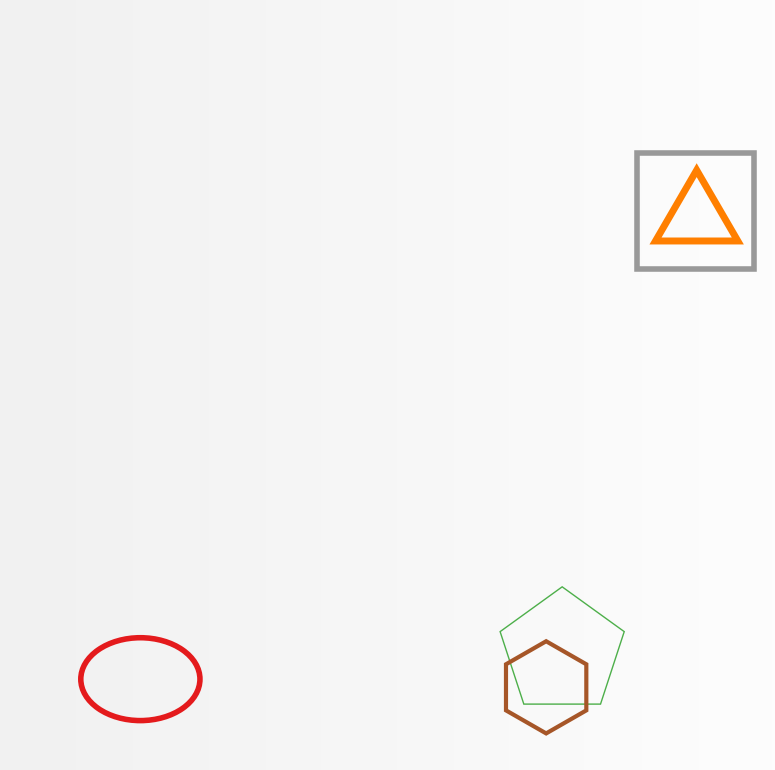[{"shape": "oval", "thickness": 2, "radius": 0.38, "center": [0.181, 0.118]}, {"shape": "pentagon", "thickness": 0.5, "radius": 0.42, "center": [0.725, 0.154]}, {"shape": "triangle", "thickness": 2.5, "radius": 0.31, "center": [0.899, 0.718]}, {"shape": "hexagon", "thickness": 1.5, "radius": 0.3, "center": [0.705, 0.107]}, {"shape": "square", "thickness": 2, "radius": 0.38, "center": [0.897, 0.726]}]